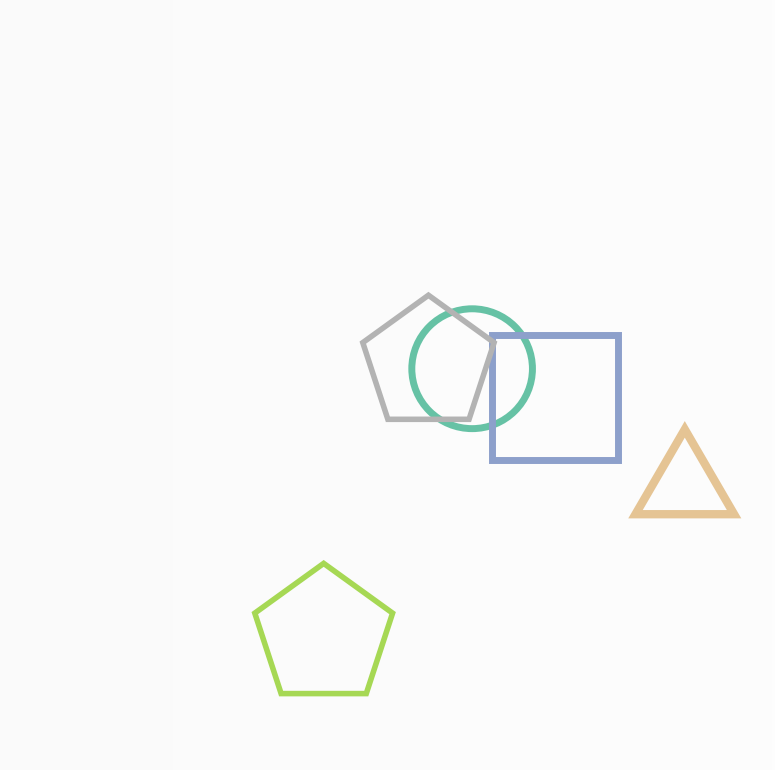[{"shape": "circle", "thickness": 2.5, "radius": 0.39, "center": [0.609, 0.521]}, {"shape": "square", "thickness": 2.5, "radius": 0.41, "center": [0.716, 0.484]}, {"shape": "pentagon", "thickness": 2, "radius": 0.47, "center": [0.418, 0.175]}, {"shape": "triangle", "thickness": 3, "radius": 0.37, "center": [0.884, 0.369]}, {"shape": "pentagon", "thickness": 2, "radius": 0.45, "center": [0.553, 0.528]}]